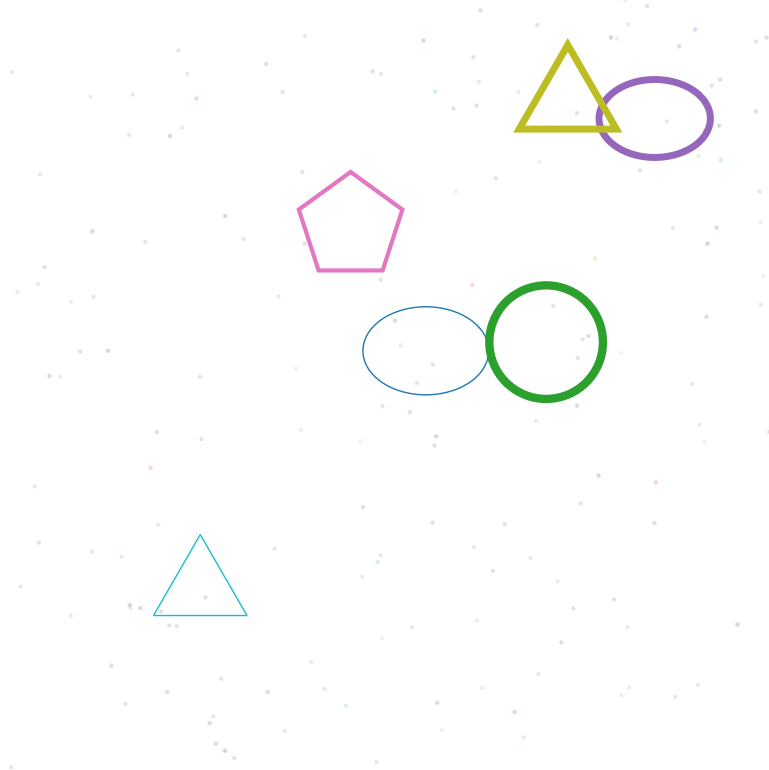[{"shape": "oval", "thickness": 0.5, "radius": 0.41, "center": [0.553, 0.544]}, {"shape": "circle", "thickness": 3, "radius": 0.37, "center": [0.709, 0.556]}, {"shape": "oval", "thickness": 2.5, "radius": 0.36, "center": [0.85, 0.846]}, {"shape": "pentagon", "thickness": 1.5, "radius": 0.35, "center": [0.455, 0.706]}, {"shape": "triangle", "thickness": 2.5, "radius": 0.36, "center": [0.737, 0.869]}, {"shape": "triangle", "thickness": 0.5, "radius": 0.35, "center": [0.26, 0.236]}]